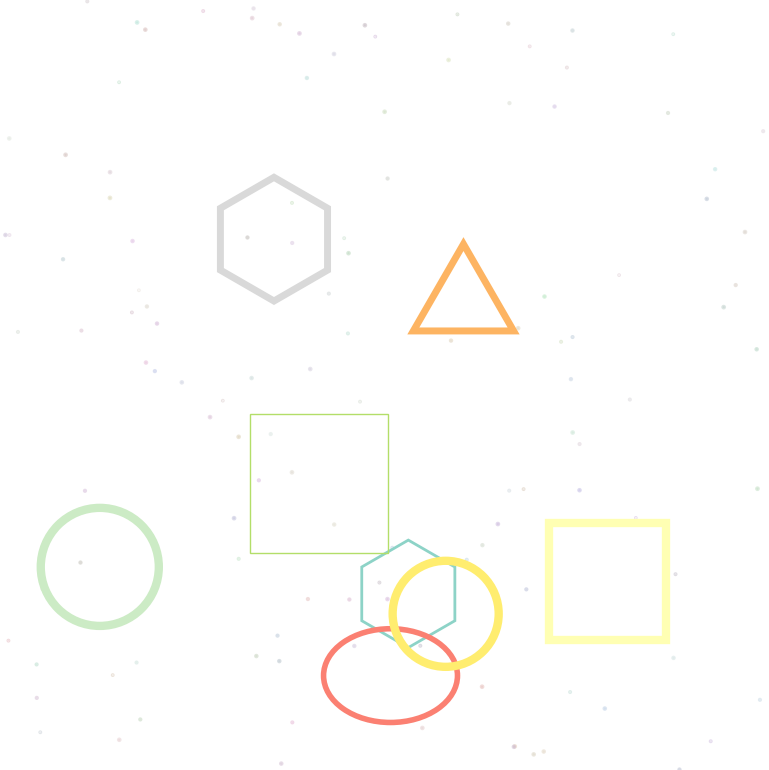[{"shape": "hexagon", "thickness": 1, "radius": 0.35, "center": [0.53, 0.229]}, {"shape": "square", "thickness": 3, "radius": 0.38, "center": [0.789, 0.245]}, {"shape": "oval", "thickness": 2, "radius": 0.43, "center": [0.507, 0.123]}, {"shape": "triangle", "thickness": 2.5, "radius": 0.38, "center": [0.602, 0.608]}, {"shape": "square", "thickness": 0.5, "radius": 0.45, "center": [0.414, 0.372]}, {"shape": "hexagon", "thickness": 2.5, "radius": 0.4, "center": [0.356, 0.689]}, {"shape": "circle", "thickness": 3, "radius": 0.38, "center": [0.13, 0.264]}, {"shape": "circle", "thickness": 3, "radius": 0.34, "center": [0.579, 0.203]}]